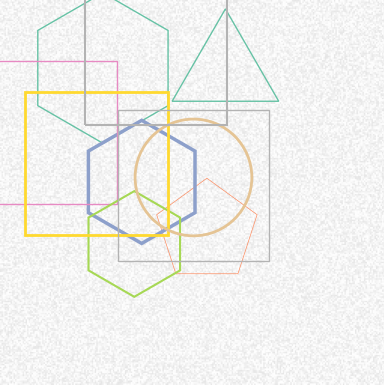[{"shape": "hexagon", "thickness": 1, "radius": 0.98, "center": [0.267, 0.823]}, {"shape": "triangle", "thickness": 1, "radius": 0.8, "center": [0.586, 0.817]}, {"shape": "pentagon", "thickness": 0.5, "radius": 0.69, "center": [0.537, 0.4]}, {"shape": "hexagon", "thickness": 2.5, "radius": 0.8, "center": [0.368, 0.528]}, {"shape": "square", "thickness": 1, "radius": 0.93, "center": [0.12, 0.656]}, {"shape": "hexagon", "thickness": 1.5, "radius": 0.69, "center": [0.349, 0.366]}, {"shape": "square", "thickness": 2, "radius": 0.93, "center": [0.251, 0.575]}, {"shape": "circle", "thickness": 2, "radius": 0.76, "center": [0.503, 0.539]}, {"shape": "square", "thickness": 1.5, "radius": 0.92, "center": [0.406, 0.859]}, {"shape": "square", "thickness": 1, "radius": 0.98, "center": [0.503, 0.519]}]